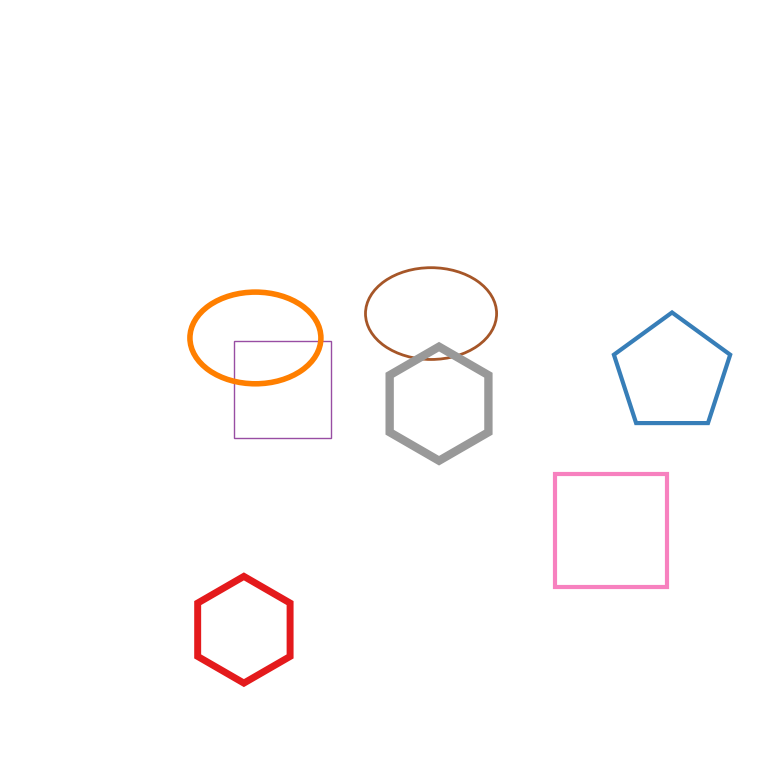[{"shape": "hexagon", "thickness": 2.5, "radius": 0.35, "center": [0.317, 0.182]}, {"shape": "pentagon", "thickness": 1.5, "radius": 0.4, "center": [0.873, 0.515]}, {"shape": "square", "thickness": 0.5, "radius": 0.31, "center": [0.367, 0.494]}, {"shape": "oval", "thickness": 2, "radius": 0.43, "center": [0.332, 0.561]}, {"shape": "oval", "thickness": 1, "radius": 0.43, "center": [0.56, 0.593]}, {"shape": "square", "thickness": 1.5, "radius": 0.37, "center": [0.793, 0.311]}, {"shape": "hexagon", "thickness": 3, "radius": 0.37, "center": [0.57, 0.476]}]